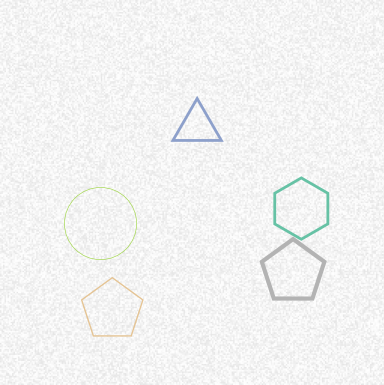[{"shape": "hexagon", "thickness": 2, "radius": 0.4, "center": [0.783, 0.458]}, {"shape": "triangle", "thickness": 2, "radius": 0.36, "center": [0.512, 0.672]}, {"shape": "circle", "thickness": 0.5, "radius": 0.47, "center": [0.261, 0.419]}, {"shape": "pentagon", "thickness": 1, "radius": 0.42, "center": [0.292, 0.195]}, {"shape": "pentagon", "thickness": 3, "radius": 0.43, "center": [0.761, 0.294]}]